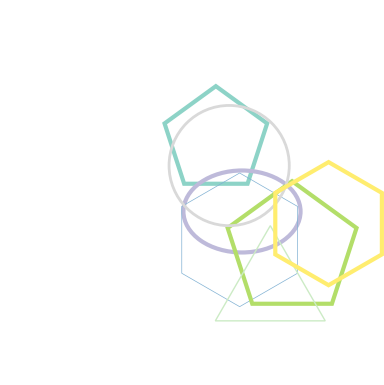[{"shape": "pentagon", "thickness": 3, "radius": 0.7, "center": [0.561, 0.636]}, {"shape": "oval", "thickness": 3, "radius": 0.76, "center": [0.629, 0.451]}, {"shape": "hexagon", "thickness": 0.5, "radius": 0.87, "center": [0.622, 0.377]}, {"shape": "pentagon", "thickness": 3, "radius": 0.88, "center": [0.759, 0.353]}, {"shape": "circle", "thickness": 2, "radius": 0.78, "center": [0.595, 0.57]}, {"shape": "triangle", "thickness": 1, "radius": 0.82, "center": [0.702, 0.249]}, {"shape": "hexagon", "thickness": 3, "radius": 0.8, "center": [0.853, 0.419]}]